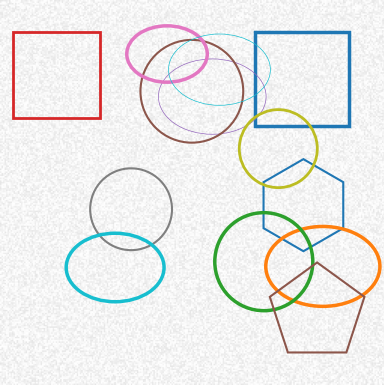[{"shape": "hexagon", "thickness": 1.5, "radius": 0.6, "center": [0.788, 0.467]}, {"shape": "square", "thickness": 2.5, "radius": 0.61, "center": [0.784, 0.795]}, {"shape": "oval", "thickness": 2.5, "radius": 0.74, "center": [0.839, 0.308]}, {"shape": "circle", "thickness": 2.5, "radius": 0.64, "center": [0.685, 0.32]}, {"shape": "square", "thickness": 2, "radius": 0.56, "center": [0.147, 0.806]}, {"shape": "oval", "thickness": 0.5, "radius": 0.7, "center": [0.551, 0.749]}, {"shape": "pentagon", "thickness": 1.5, "radius": 0.65, "center": [0.824, 0.189]}, {"shape": "circle", "thickness": 1.5, "radius": 0.67, "center": [0.498, 0.763]}, {"shape": "oval", "thickness": 2.5, "radius": 0.52, "center": [0.434, 0.86]}, {"shape": "circle", "thickness": 1.5, "radius": 0.53, "center": [0.341, 0.457]}, {"shape": "circle", "thickness": 2, "radius": 0.51, "center": [0.723, 0.614]}, {"shape": "oval", "thickness": 2.5, "radius": 0.64, "center": [0.299, 0.305]}, {"shape": "oval", "thickness": 0.5, "radius": 0.66, "center": [0.57, 0.819]}]